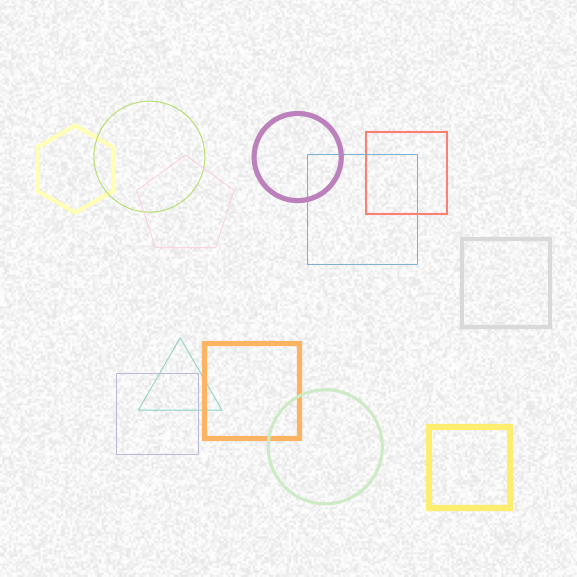[{"shape": "triangle", "thickness": 0.5, "radius": 0.42, "center": [0.312, 0.331]}, {"shape": "hexagon", "thickness": 2, "radius": 0.38, "center": [0.13, 0.706]}, {"shape": "square", "thickness": 0.5, "radius": 0.35, "center": [0.272, 0.283]}, {"shape": "square", "thickness": 1, "radius": 0.35, "center": [0.704, 0.7]}, {"shape": "square", "thickness": 0.5, "radius": 0.48, "center": [0.627, 0.637]}, {"shape": "square", "thickness": 2.5, "radius": 0.41, "center": [0.435, 0.323]}, {"shape": "circle", "thickness": 0.5, "radius": 0.48, "center": [0.259, 0.728]}, {"shape": "pentagon", "thickness": 0.5, "radius": 0.44, "center": [0.321, 0.642]}, {"shape": "square", "thickness": 2, "radius": 0.38, "center": [0.877, 0.509]}, {"shape": "circle", "thickness": 2.5, "radius": 0.38, "center": [0.515, 0.727]}, {"shape": "circle", "thickness": 1.5, "radius": 0.49, "center": [0.563, 0.225]}, {"shape": "square", "thickness": 3, "radius": 0.35, "center": [0.813, 0.189]}]